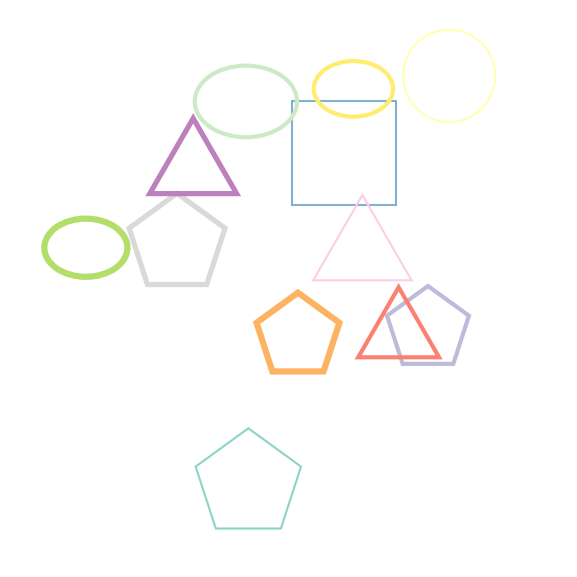[{"shape": "pentagon", "thickness": 1, "radius": 0.48, "center": [0.43, 0.162]}, {"shape": "circle", "thickness": 1, "radius": 0.4, "center": [0.778, 0.868]}, {"shape": "pentagon", "thickness": 2, "radius": 0.37, "center": [0.741, 0.429]}, {"shape": "triangle", "thickness": 2, "radius": 0.4, "center": [0.69, 0.421]}, {"shape": "square", "thickness": 1, "radius": 0.45, "center": [0.596, 0.734]}, {"shape": "pentagon", "thickness": 3, "radius": 0.38, "center": [0.516, 0.417]}, {"shape": "oval", "thickness": 3, "radius": 0.36, "center": [0.149, 0.57]}, {"shape": "triangle", "thickness": 1, "radius": 0.49, "center": [0.628, 0.563]}, {"shape": "pentagon", "thickness": 2.5, "radius": 0.44, "center": [0.307, 0.577]}, {"shape": "triangle", "thickness": 2.5, "radius": 0.43, "center": [0.335, 0.707]}, {"shape": "oval", "thickness": 2, "radius": 0.44, "center": [0.426, 0.823]}, {"shape": "oval", "thickness": 2, "radius": 0.34, "center": [0.612, 0.845]}]